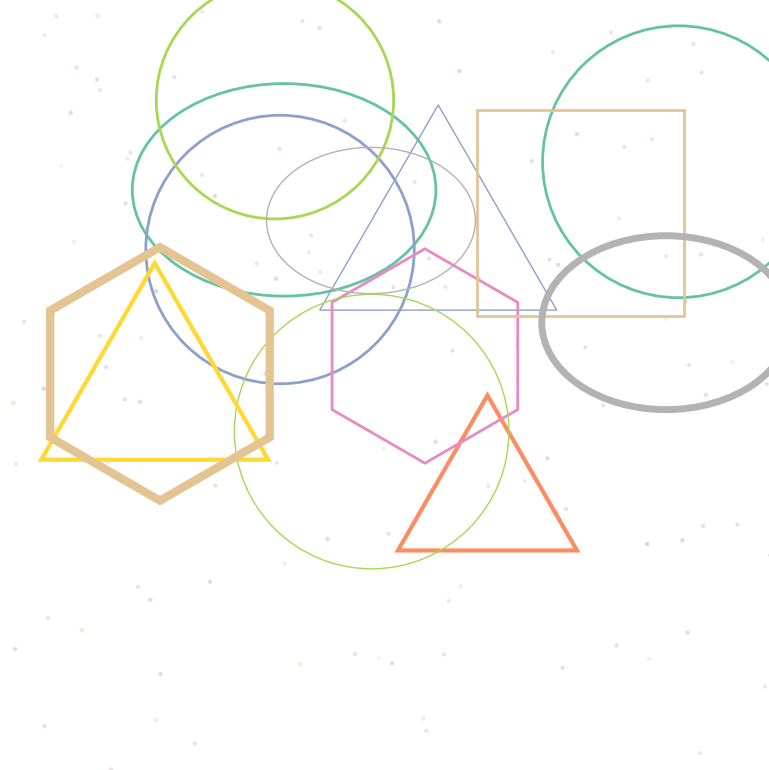[{"shape": "circle", "thickness": 1, "radius": 0.88, "center": [0.881, 0.79]}, {"shape": "oval", "thickness": 1, "radius": 0.99, "center": [0.369, 0.753]}, {"shape": "triangle", "thickness": 1.5, "radius": 0.67, "center": [0.633, 0.352]}, {"shape": "triangle", "thickness": 0.5, "radius": 0.89, "center": [0.569, 0.686]}, {"shape": "circle", "thickness": 1, "radius": 0.87, "center": [0.364, 0.676]}, {"shape": "hexagon", "thickness": 1, "radius": 0.7, "center": [0.552, 0.538]}, {"shape": "circle", "thickness": 0.5, "radius": 0.89, "center": [0.483, 0.44]}, {"shape": "circle", "thickness": 1, "radius": 0.77, "center": [0.357, 0.87]}, {"shape": "triangle", "thickness": 1.5, "radius": 0.85, "center": [0.201, 0.488]}, {"shape": "square", "thickness": 1, "radius": 0.67, "center": [0.754, 0.723]}, {"shape": "hexagon", "thickness": 3, "radius": 0.82, "center": [0.208, 0.514]}, {"shape": "oval", "thickness": 2.5, "radius": 0.81, "center": [0.865, 0.581]}, {"shape": "oval", "thickness": 0.5, "radius": 0.68, "center": [0.482, 0.714]}]